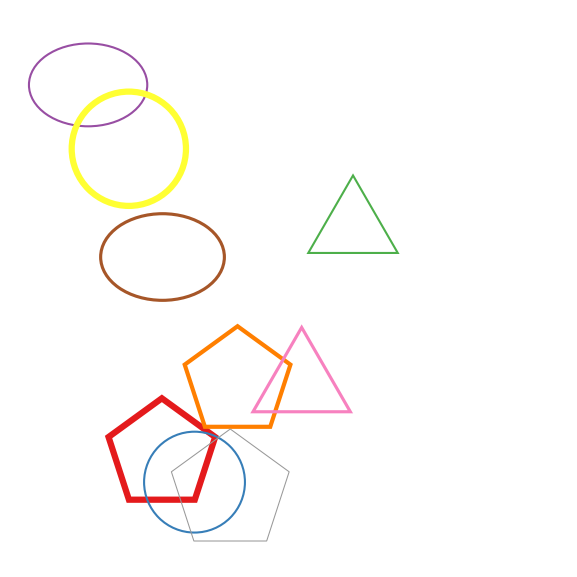[{"shape": "pentagon", "thickness": 3, "radius": 0.49, "center": [0.28, 0.212]}, {"shape": "circle", "thickness": 1, "radius": 0.44, "center": [0.337, 0.164]}, {"shape": "triangle", "thickness": 1, "radius": 0.45, "center": [0.611, 0.606]}, {"shape": "oval", "thickness": 1, "radius": 0.51, "center": [0.153, 0.852]}, {"shape": "pentagon", "thickness": 2, "radius": 0.48, "center": [0.411, 0.338]}, {"shape": "circle", "thickness": 3, "radius": 0.49, "center": [0.223, 0.742]}, {"shape": "oval", "thickness": 1.5, "radius": 0.54, "center": [0.281, 0.554]}, {"shape": "triangle", "thickness": 1.5, "radius": 0.49, "center": [0.522, 0.335]}, {"shape": "pentagon", "thickness": 0.5, "radius": 0.54, "center": [0.399, 0.149]}]